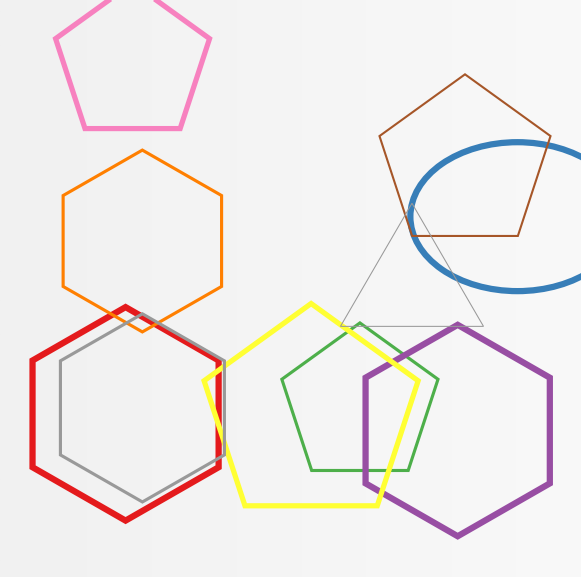[{"shape": "hexagon", "thickness": 3, "radius": 0.92, "center": [0.216, 0.282]}, {"shape": "oval", "thickness": 3, "radius": 0.92, "center": [0.89, 0.624]}, {"shape": "pentagon", "thickness": 1.5, "radius": 0.71, "center": [0.619, 0.299]}, {"shape": "hexagon", "thickness": 3, "radius": 0.92, "center": [0.787, 0.254]}, {"shape": "hexagon", "thickness": 1.5, "radius": 0.79, "center": [0.245, 0.582]}, {"shape": "pentagon", "thickness": 2.5, "radius": 0.97, "center": [0.535, 0.28]}, {"shape": "pentagon", "thickness": 1, "radius": 0.77, "center": [0.8, 0.716]}, {"shape": "pentagon", "thickness": 2.5, "radius": 0.7, "center": [0.228, 0.889]}, {"shape": "hexagon", "thickness": 1.5, "radius": 0.81, "center": [0.245, 0.293]}, {"shape": "triangle", "thickness": 0.5, "radius": 0.71, "center": [0.709, 0.505]}]